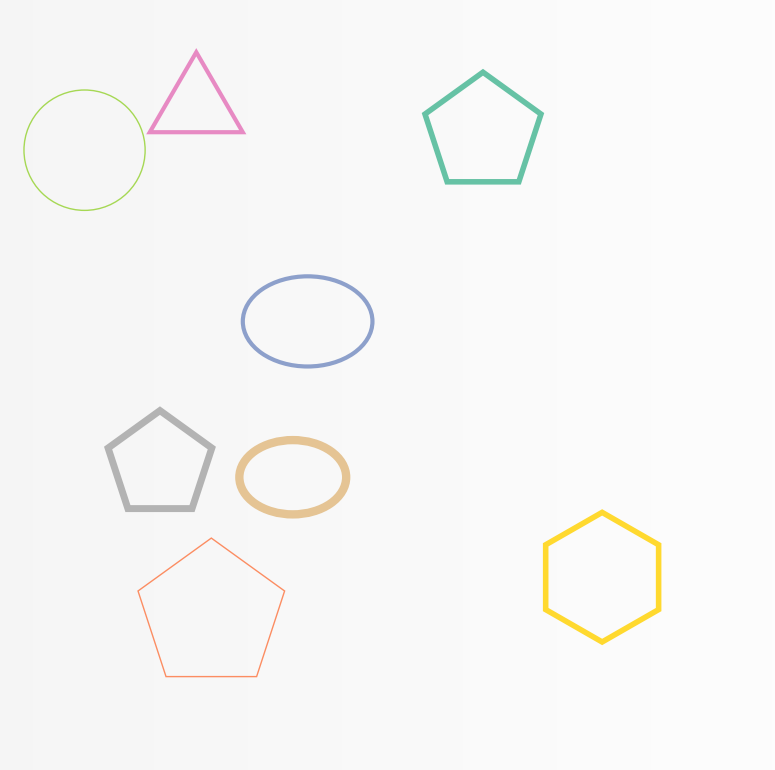[{"shape": "pentagon", "thickness": 2, "radius": 0.39, "center": [0.623, 0.828]}, {"shape": "pentagon", "thickness": 0.5, "radius": 0.5, "center": [0.273, 0.202]}, {"shape": "oval", "thickness": 1.5, "radius": 0.42, "center": [0.397, 0.583]}, {"shape": "triangle", "thickness": 1.5, "radius": 0.35, "center": [0.253, 0.863]}, {"shape": "circle", "thickness": 0.5, "radius": 0.39, "center": [0.109, 0.805]}, {"shape": "hexagon", "thickness": 2, "radius": 0.42, "center": [0.777, 0.25]}, {"shape": "oval", "thickness": 3, "radius": 0.34, "center": [0.378, 0.38]}, {"shape": "pentagon", "thickness": 2.5, "radius": 0.35, "center": [0.206, 0.396]}]